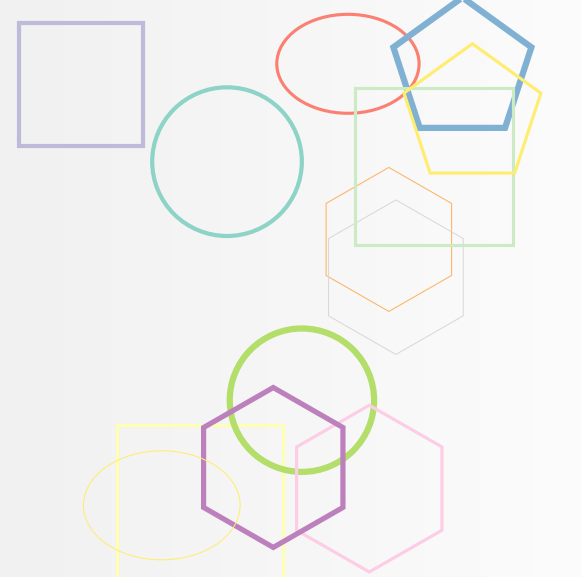[{"shape": "circle", "thickness": 2, "radius": 0.64, "center": [0.391, 0.719]}, {"shape": "square", "thickness": 1.5, "radius": 0.71, "center": [0.345, 0.12]}, {"shape": "square", "thickness": 2, "radius": 0.53, "center": [0.14, 0.852]}, {"shape": "oval", "thickness": 1.5, "radius": 0.61, "center": [0.599, 0.889]}, {"shape": "pentagon", "thickness": 3, "radius": 0.62, "center": [0.796, 0.879]}, {"shape": "hexagon", "thickness": 0.5, "radius": 0.62, "center": [0.669, 0.585]}, {"shape": "circle", "thickness": 3, "radius": 0.62, "center": [0.519, 0.306]}, {"shape": "hexagon", "thickness": 1.5, "radius": 0.72, "center": [0.635, 0.153]}, {"shape": "hexagon", "thickness": 0.5, "radius": 0.67, "center": [0.681, 0.519]}, {"shape": "hexagon", "thickness": 2.5, "radius": 0.69, "center": [0.47, 0.19]}, {"shape": "square", "thickness": 1.5, "radius": 0.68, "center": [0.747, 0.711]}, {"shape": "pentagon", "thickness": 1.5, "radius": 0.62, "center": [0.813, 0.8]}, {"shape": "oval", "thickness": 0.5, "radius": 0.67, "center": [0.278, 0.124]}]